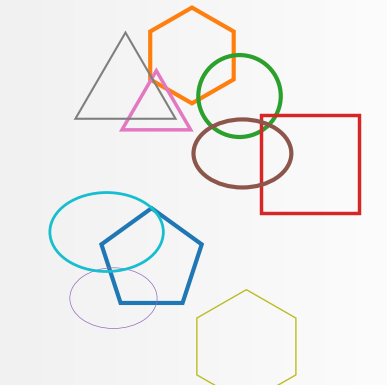[{"shape": "pentagon", "thickness": 3, "radius": 0.68, "center": [0.391, 0.323]}, {"shape": "hexagon", "thickness": 3, "radius": 0.62, "center": [0.495, 0.856]}, {"shape": "circle", "thickness": 3, "radius": 0.53, "center": [0.618, 0.751]}, {"shape": "square", "thickness": 2.5, "radius": 0.63, "center": [0.8, 0.574]}, {"shape": "oval", "thickness": 0.5, "radius": 0.56, "center": [0.293, 0.226]}, {"shape": "oval", "thickness": 3, "radius": 0.63, "center": [0.626, 0.601]}, {"shape": "triangle", "thickness": 2.5, "radius": 0.51, "center": [0.403, 0.714]}, {"shape": "triangle", "thickness": 1.5, "radius": 0.75, "center": [0.324, 0.766]}, {"shape": "hexagon", "thickness": 1, "radius": 0.74, "center": [0.636, 0.1]}, {"shape": "oval", "thickness": 2, "radius": 0.73, "center": [0.275, 0.397]}]